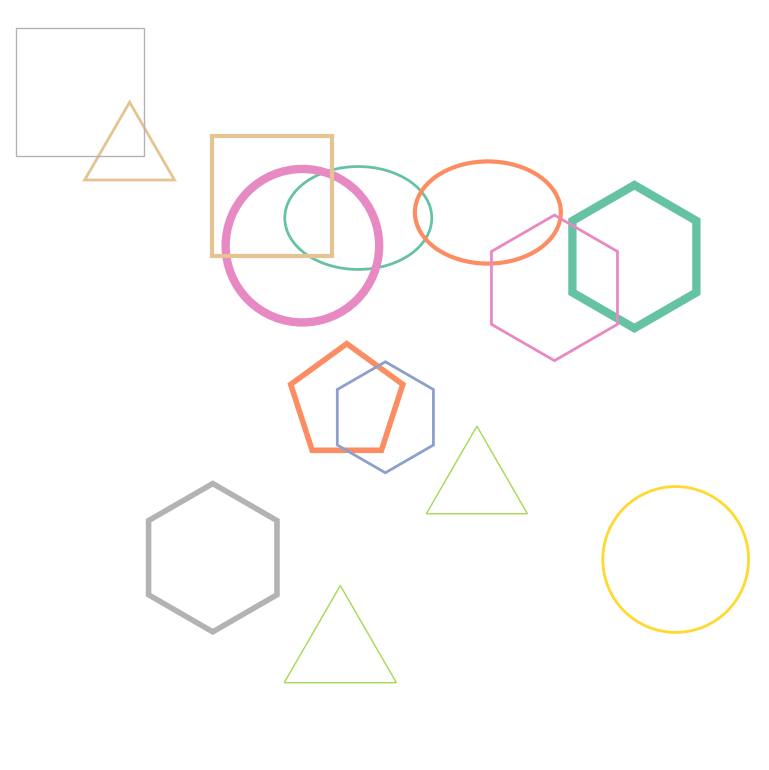[{"shape": "oval", "thickness": 1, "radius": 0.48, "center": [0.465, 0.717]}, {"shape": "hexagon", "thickness": 3, "radius": 0.46, "center": [0.824, 0.667]}, {"shape": "oval", "thickness": 1.5, "radius": 0.47, "center": [0.634, 0.724]}, {"shape": "pentagon", "thickness": 2, "radius": 0.38, "center": [0.45, 0.477]}, {"shape": "hexagon", "thickness": 1, "radius": 0.36, "center": [0.5, 0.458]}, {"shape": "hexagon", "thickness": 1, "radius": 0.47, "center": [0.72, 0.626]}, {"shape": "circle", "thickness": 3, "radius": 0.5, "center": [0.393, 0.681]}, {"shape": "triangle", "thickness": 0.5, "radius": 0.42, "center": [0.442, 0.155]}, {"shape": "triangle", "thickness": 0.5, "radius": 0.38, "center": [0.619, 0.371]}, {"shape": "circle", "thickness": 1, "radius": 0.47, "center": [0.878, 0.273]}, {"shape": "square", "thickness": 1.5, "radius": 0.39, "center": [0.353, 0.746]}, {"shape": "triangle", "thickness": 1, "radius": 0.34, "center": [0.168, 0.8]}, {"shape": "square", "thickness": 0.5, "radius": 0.42, "center": [0.104, 0.881]}, {"shape": "hexagon", "thickness": 2, "radius": 0.48, "center": [0.276, 0.276]}]